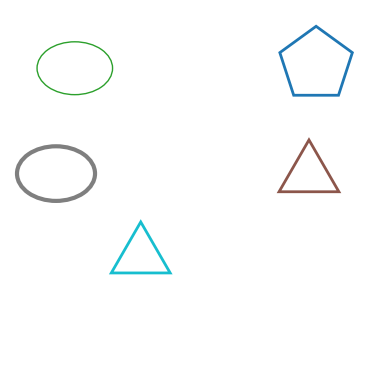[{"shape": "pentagon", "thickness": 2, "radius": 0.5, "center": [0.821, 0.833]}, {"shape": "oval", "thickness": 1, "radius": 0.49, "center": [0.194, 0.823]}, {"shape": "triangle", "thickness": 2, "radius": 0.45, "center": [0.803, 0.547]}, {"shape": "oval", "thickness": 3, "radius": 0.51, "center": [0.145, 0.549]}, {"shape": "triangle", "thickness": 2, "radius": 0.44, "center": [0.366, 0.335]}]